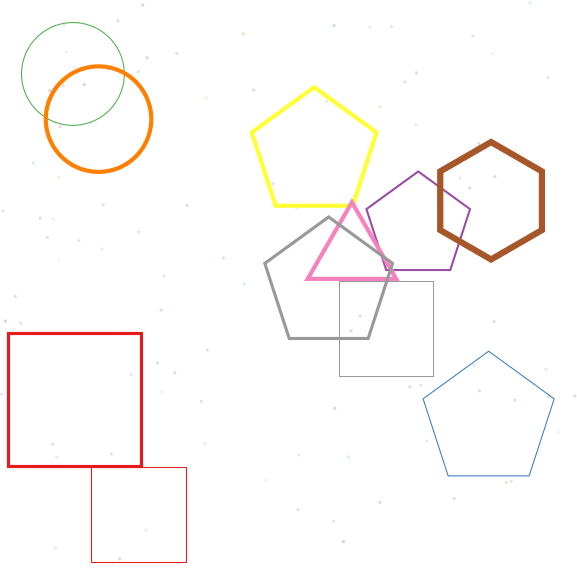[{"shape": "square", "thickness": 1.5, "radius": 0.58, "center": [0.129, 0.307]}, {"shape": "square", "thickness": 0.5, "radius": 0.41, "center": [0.24, 0.108]}, {"shape": "pentagon", "thickness": 0.5, "radius": 0.6, "center": [0.846, 0.272]}, {"shape": "circle", "thickness": 0.5, "radius": 0.44, "center": [0.126, 0.871]}, {"shape": "pentagon", "thickness": 1, "radius": 0.47, "center": [0.724, 0.608]}, {"shape": "circle", "thickness": 2, "radius": 0.46, "center": [0.171, 0.793]}, {"shape": "pentagon", "thickness": 2, "radius": 0.57, "center": [0.544, 0.735]}, {"shape": "hexagon", "thickness": 3, "radius": 0.51, "center": [0.85, 0.652]}, {"shape": "triangle", "thickness": 2, "radius": 0.44, "center": [0.609, 0.56]}, {"shape": "pentagon", "thickness": 1.5, "radius": 0.58, "center": [0.569, 0.507]}, {"shape": "square", "thickness": 0.5, "radius": 0.41, "center": [0.669, 0.43]}]